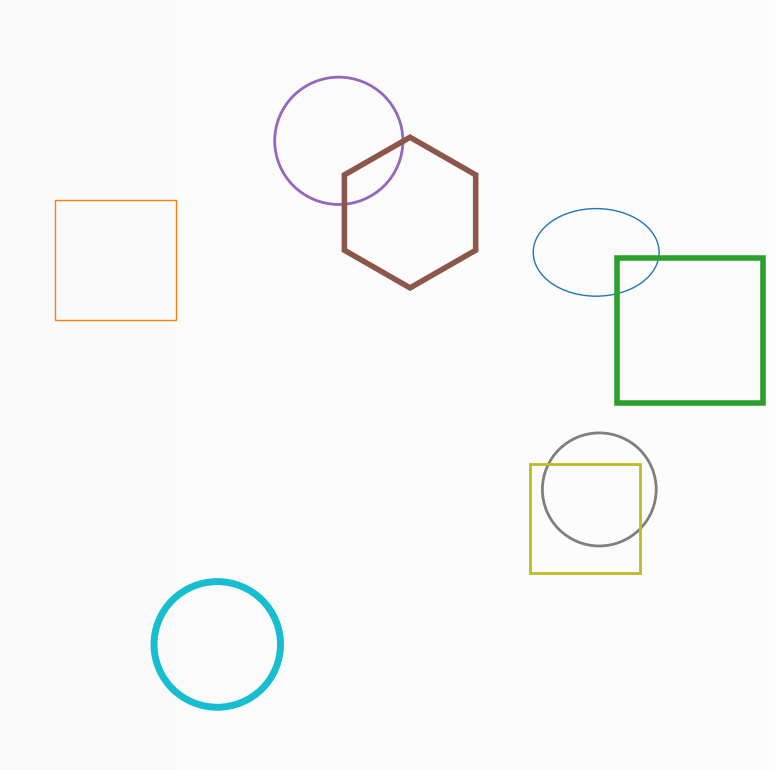[{"shape": "oval", "thickness": 0.5, "radius": 0.41, "center": [0.769, 0.672]}, {"shape": "square", "thickness": 0.5, "radius": 0.39, "center": [0.148, 0.662]}, {"shape": "square", "thickness": 2, "radius": 0.47, "center": [0.891, 0.571]}, {"shape": "circle", "thickness": 1, "radius": 0.41, "center": [0.437, 0.817]}, {"shape": "hexagon", "thickness": 2, "radius": 0.49, "center": [0.529, 0.724]}, {"shape": "circle", "thickness": 1, "radius": 0.37, "center": [0.773, 0.364]}, {"shape": "square", "thickness": 1, "radius": 0.35, "center": [0.755, 0.326]}, {"shape": "circle", "thickness": 2.5, "radius": 0.41, "center": [0.28, 0.163]}]